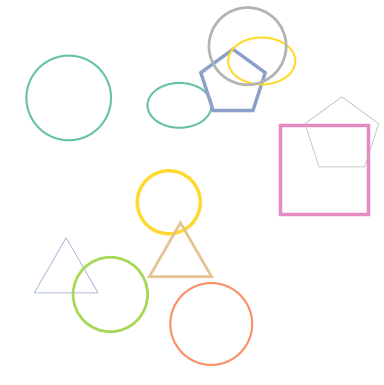[{"shape": "oval", "thickness": 1.5, "radius": 0.42, "center": [0.466, 0.726]}, {"shape": "circle", "thickness": 1.5, "radius": 0.55, "center": [0.179, 0.746]}, {"shape": "circle", "thickness": 1.5, "radius": 0.53, "center": [0.549, 0.158]}, {"shape": "triangle", "thickness": 0.5, "radius": 0.48, "center": [0.172, 0.287]}, {"shape": "pentagon", "thickness": 2.5, "radius": 0.44, "center": [0.605, 0.784]}, {"shape": "square", "thickness": 2.5, "radius": 0.58, "center": [0.841, 0.56]}, {"shape": "circle", "thickness": 2, "radius": 0.48, "center": [0.287, 0.235]}, {"shape": "circle", "thickness": 2.5, "radius": 0.41, "center": [0.438, 0.475]}, {"shape": "oval", "thickness": 1.5, "radius": 0.44, "center": [0.68, 0.842]}, {"shape": "triangle", "thickness": 2, "radius": 0.47, "center": [0.469, 0.328]}, {"shape": "circle", "thickness": 2, "radius": 0.5, "center": [0.643, 0.88]}, {"shape": "pentagon", "thickness": 0.5, "radius": 0.5, "center": [0.888, 0.648]}]